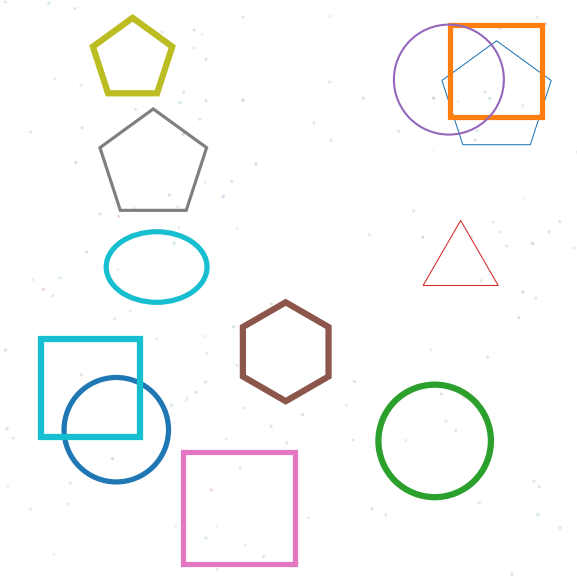[{"shape": "pentagon", "thickness": 0.5, "radius": 0.5, "center": [0.86, 0.829]}, {"shape": "circle", "thickness": 2.5, "radius": 0.45, "center": [0.201, 0.255]}, {"shape": "square", "thickness": 2.5, "radius": 0.4, "center": [0.859, 0.876]}, {"shape": "circle", "thickness": 3, "radius": 0.49, "center": [0.753, 0.236]}, {"shape": "triangle", "thickness": 0.5, "radius": 0.38, "center": [0.798, 0.542]}, {"shape": "circle", "thickness": 1, "radius": 0.48, "center": [0.777, 0.861]}, {"shape": "hexagon", "thickness": 3, "radius": 0.43, "center": [0.495, 0.39]}, {"shape": "square", "thickness": 2.5, "radius": 0.49, "center": [0.413, 0.12]}, {"shape": "pentagon", "thickness": 1.5, "radius": 0.49, "center": [0.265, 0.713]}, {"shape": "pentagon", "thickness": 3, "radius": 0.36, "center": [0.23, 0.896]}, {"shape": "oval", "thickness": 2.5, "radius": 0.44, "center": [0.271, 0.537]}, {"shape": "square", "thickness": 3, "radius": 0.43, "center": [0.157, 0.327]}]